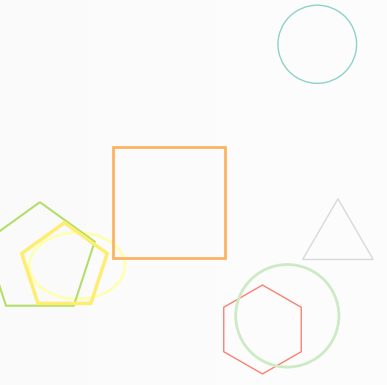[{"shape": "circle", "thickness": 1, "radius": 0.51, "center": [0.819, 0.885]}, {"shape": "oval", "thickness": 2, "radius": 0.62, "center": [0.199, 0.31]}, {"shape": "hexagon", "thickness": 1, "radius": 0.58, "center": [0.677, 0.144]}, {"shape": "square", "thickness": 2, "radius": 0.72, "center": [0.436, 0.474]}, {"shape": "pentagon", "thickness": 1.5, "radius": 0.74, "center": [0.103, 0.326]}, {"shape": "triangle", "thickness": 1, "radius": 0.53, "center": [0.872, 0.379]}, {"shape": "circle", "thickness": 2, "radius": 0.67, "center": [0.741, 0.18]}, {"shape": "pentagon", "thickness": 2.5, "radius": 0.58, "center": [0.166, 0.306]}]